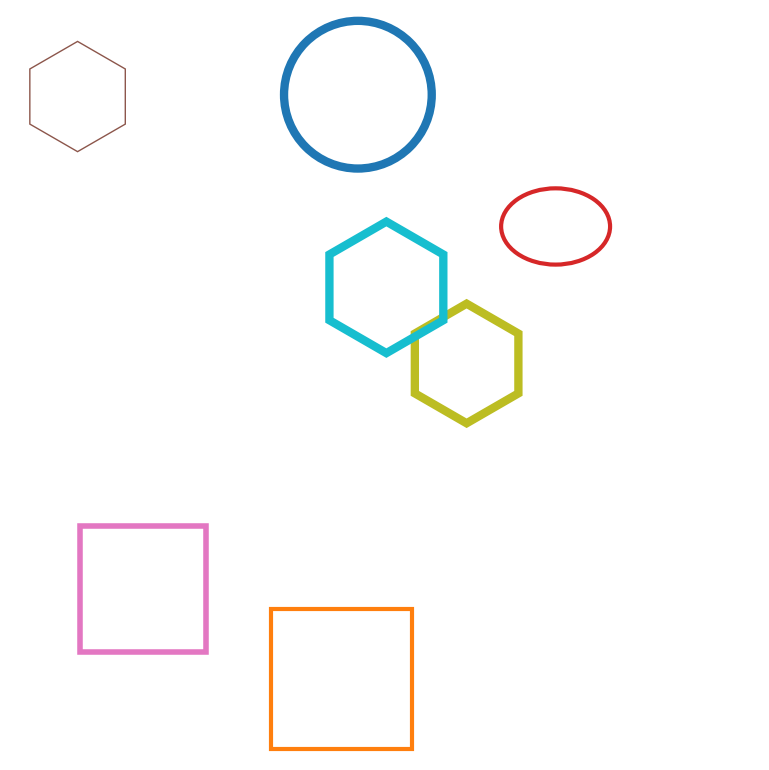[{"shape": "circle", "thickness": 3, "radius": 0.48, "center": [0.465, 0.877]}, {"shape": "square", "thickness": 1.5, "radius": 0.46, "center": [0.443, 0.118]}, {"shape": "oval", "thickness": 1.5, "radius": 0.35, "center": [0.722, 0.706]}, {"shape": "hexagon", "thickness": 0.5, "radius": 0.36, "center": [0.101, 0.875]}, {"shape": "square", "thickness": 2, "radius": 0.41, "center": [0.185, 0.235]}, {"shape": "hexagon", "thickness": 3, "radius": 0.39, "center": [0.606, 0.528]}, {"shape": "hexagon", "thickness": 3, "radius": 0.43, "center": [0.502, 0.627]}]